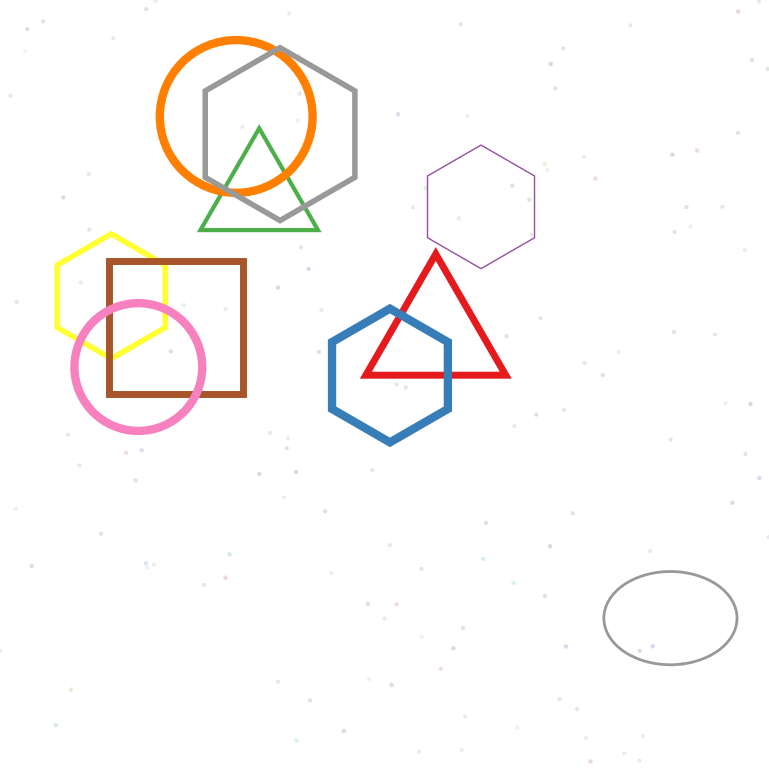[{"shape": "triangle", "thickness": 2.5, "radius": 0.52, "center": [0.566, 0.565]}, {"shape": "hexagon", "thickness": 3, "radius": 0.43, "center": [0.506, 0.512]}, {"shape": "triangle", "thickness": 1.5, "radius": 0.44, "center": [0.337, 0.745]}, {"shape": "hexagon", "thickness": 0.5, "radius": 0.4, "center": [0.625, 0.731]}, {"shape": "circle", "thickness": 3, "radius": 0.5, "center": [0.307, 0.849]}, {"shape": "hexagon", "thickness": 2, "radius": 0.41, "center": [0.145, 0.615]}, {"shape": "square", "thickness": 2.5, "radius": 0.43, "center": [0.228, 0.574]}, {"shape": "circle", "thickness": 3, "radius": 0.41, "center": [0.18, 0.523]}, {"shape": "oval", "thickness": 1, "radius": 0.43, "center": [0.871, 0.197]}, {"shape": "hexagon", "thickness": 2, "radius": 0.56, "center": [0.364, 0.826]}]